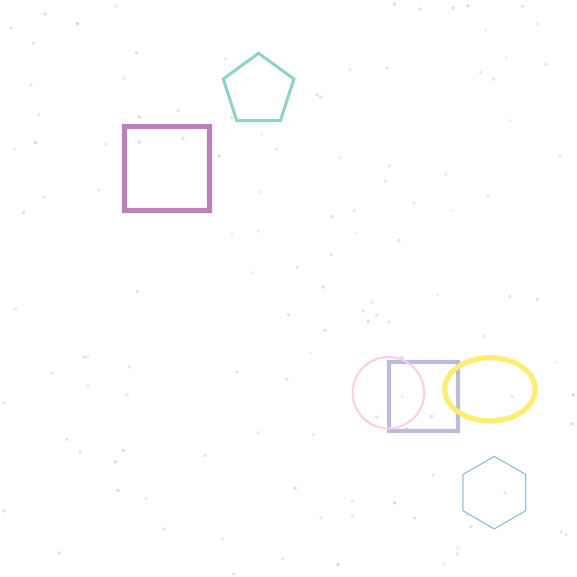[{"shape": "pentagon", "thickness": 1.5, "radius": 0.32, "center": [0.448, 0.842]}, {"shape": "square", "thickness": 2, "radius": 0.3, "center": [0.734, 0.313]}, {"shape": "hexagon", "thickness": 0.5, "radius": 0.31, "center": [0.856, 0.146]}, {"shape": "circle", "thickness": 1, "radius": 0.31, "center": [0.673, 0.319]}, {"shape": "square", "thickness": 2.5, "radius": 0.36, "center": [0.288, 0.708]}, {"shape": "oval", "thickness": 2.5, "radius": 0.39, "center": [0.848, 0.325]}]